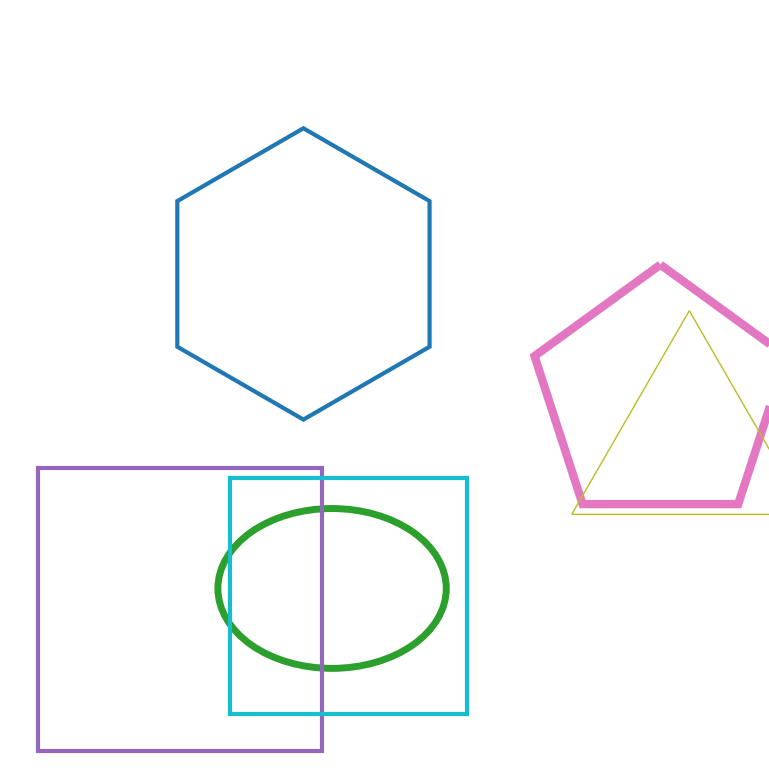[{"shape": "hexagon", "thickness": 1.5, "radius": 0.95, "center": [0.394, 0.644]}, {"shape": "oval", "thickness": 2.5, "radius": 0.74, "center": [0.431, 0.236]}, {"shape": "square", "thickness": 1.5, "radius": 0.92, "center": [0.234, 0.208]}, {"shape": "pentagon", "thickness": 3, "radius": 0.86, "center": [0.858, 0.484]}, {"shape": "triangle", "thickness": 0.5, "radius": 0.88, "center": [0.895, 0.42]}, {"shape": "square", "thickness": 1.5, "radius": 0.77, "center": [0.452, 0.226]}]